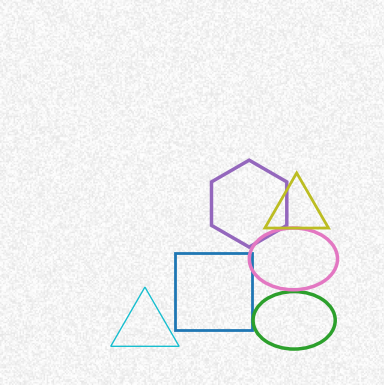[{"shape": "square", "thickness": 2, "radius": 0.5, "center": [0.554, 0.242]}, {"shape": "oval", "thickness": 2.5, "radius": 0.53, "center": [0.764, 0.168]}, {"shape": "hexagon", "thickness": 2.5, "radius": 0.56, "center": [0.647, 0.471]}, {"shape": "oval", "thickness": 2.5, "radius": 0.57, "center": [0.762, 0.328]}, {"shape": "triangle", "thickness": 2, "radius": 0.48, "center": [0.771, 0.455]}, {"shape": "triangle", "thickness": 1, "radius": 0.51, "center": [0.376, 0.152]}]